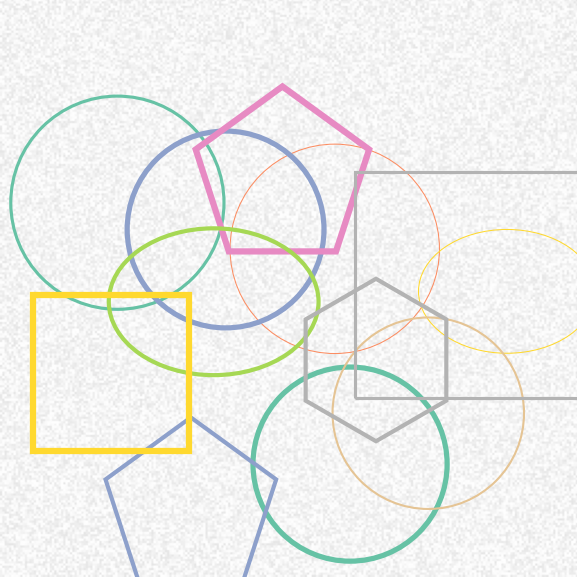[{"shape": "circle", "thickness": 1.5, "radius": 0.92, "center": [0.203, 0.648]}, {"shape": "circle", "thickness": 2.5, "radius": 0.84, "center": [0.606, 0.195]}, {"shape": "circle", "thickness": 0.5, "radius": 0.91, "center": [0.58, 0.568]}, {"shape": "pentagon", "thickness": 2, "radius": 0.78, "center": [0.33, 0.121]}, {"shape": "circle", "thickness": 2.5, "radius": 0.85, "center": [0.391, 0.602]}, {"shape": "pentagon", "thickness": 3, "radius": 0.79, "center": [0.489, 0.692]}, {"shape": "oval", "thickness": 2, "radius": 0.91, "center": [0.37, 0.477]}, {"shape": "oval", "thickness": 0.5, "radius": 0.77, "center": [0.878, 0.495]}, {"shape": "square", "thickness": 3, "radius": 0.68, "center": [0.192, 0.353]}, {"shape": "circle", "thickness": 1, "radius": 0.83, "center": [0.742, 0.284]}, {"shape": "square", "thickness": 1.5, "radius": 0.97, "center": [0.81, 0.506]}, {"shape": "hexagon", "thickness": 2, "radius": 0.7, "center": [0.651, 0.376]}]